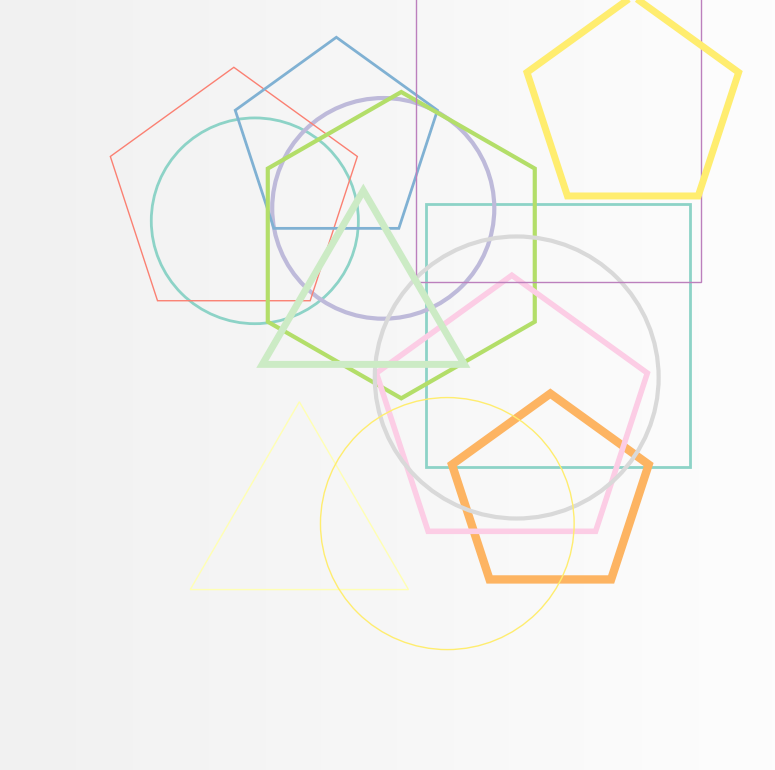[{"shape": "circle", "thickness": 1, "radius": 0.67, "center": [0.329, 0.713]}, {"shape": "square", "thickness": 1, "radius": 0.85, "center": [0.72, 0.564]}, {"shape": "triangle", "thickness": 0.5, "radius": 0.81, "center": [0.386, 0.316]}, {"shape": "circle", "thickness": 1.5, "radius": 0.72, "center": [0.495, 0.729]}, {"shape": "pentagon", "thickness": 0.5, "radius": 0.84, "center": [0.302, 0.745]}, {"shape": "pentagon", "thickness": 1, "radius": 0.69, "center": [0.434, 0.814]}, {"shape": "pentagon", "thickness": 3, "radius": 0.67, "center": [0.71, 0.355]}, {"shape": "hexagon", "thickness": 1.5, "radius": 0.99, "center": [0.518, 0.682]}, {"shape": "pentagon", "thickness": 2, "radius": 0.92, "center": [0.66, 0.459]}, {"shape": "circle", "thickness": 1.5, "radius": 0.92, "center": [0.667, 0.51]}, {"shape": "square", "thickness": 0.5, "radius": 0.92, "center": [0.72, 0.818]}, {"shape": "triangle", "thickness": 2.5, "radius": 0.75, "center": [0.469, 0.602]}, {"shape": "pentagon", "thickness": 2.5, "radius": 0.72, "center": [0.817, 0.862]}, {"shape": "circle", "thickness": 0.5, "radius": 0.82, "center": [0.577, 0.32]}]